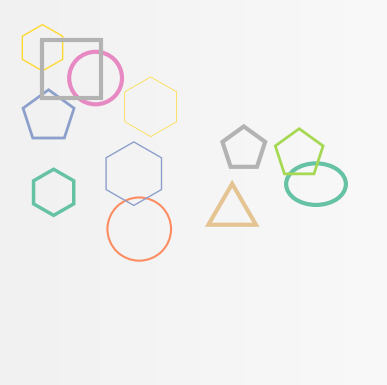[{"shape": "oval", "thickness": 3, "radius": 0.39, "center": [0.816, 0.522]}, {"shape": "hexagon", "thickness": 2.5, "radius": 0.3, "center": [0.138, 0.5]}, {"shape": "circle", "thickness": 1.5, "radius": 0.41, "center": [0.359, 0.405]}, {"shape": "pentagon", "thickness": 2, "radius": 0.35, "center": [0.125, 0.698]}, {"shape": "hexagon", "thickness": 1, "radius": 0.41, "center": [0.345, 0.549]}, {"shape": "circle", "thickness": 3, "radius": 0.34, "center": [0.247, 0.797]}, {"shape": "pentagon", "thickness": 2, "radius": 0.32, "center": [0.772, 0.601]}, {"shape": "hexagon", "thickness": 0.5, "radius": 0.39, "center": [0.389, 0.723]}, {"shape": "hexagon", "thickness": 1, "radius": 0.3, "center": [0.11, 0.876]}, {"shape": "triangle", "thickness": 3, "radius": 0.35, "center": [0.599, 0.452]}, {"shape": "square", "thickness": 3, "radius": 0.38, "center": [0.184, 0.82]}, {"shape": "pentagon", "thickness": 3, "radius": 0.29, "center": [0.629, 0.614]}]